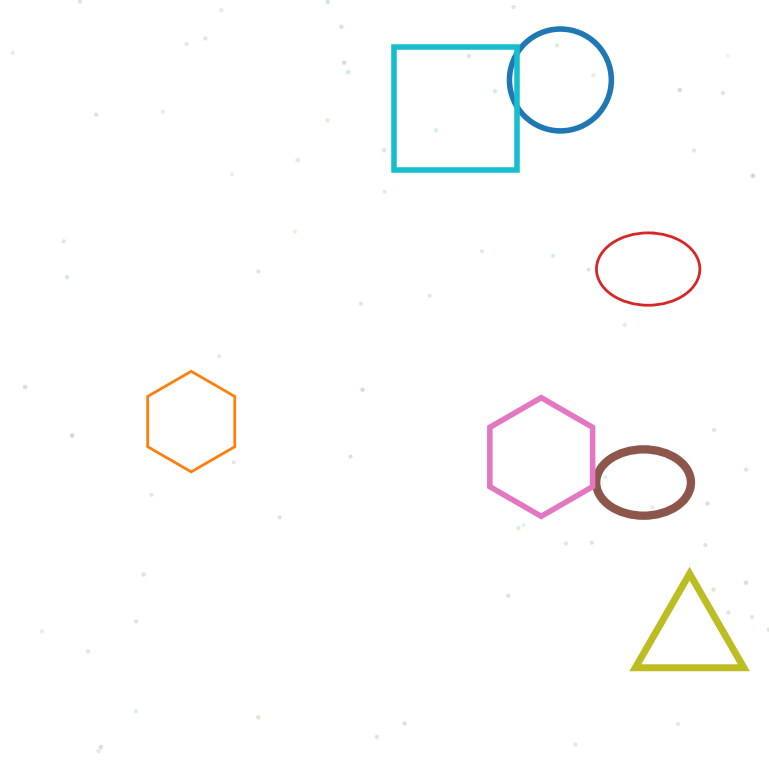[{"shape": "circle", "thickness": 2, "radius": 0.33, "center": [0.728, 0.896]}, {"shape": "hexagon", "thickness": 1, "radius": 0.33, "center": [0.248, 0.452]}, {"shape": "oval", "thickness": 1, "radius": 0.34, "center": [0.842, 0.651]}, {"shape": "oval", "thickness": 3, "radius": 0.31, "center": [0.836, 0.373]}, {"shape": "hexagon", "thickness": 2, "radius": 0.39, "center": [0.703, 0.406]}, {"shape": "triangle", "thickness": 2.5, "radius": 0.41, "center": [0.896, 0.173]}, {"shape": "square", "thickness": 2, "radius": 0.4, "center": [0.592, 0.859]}]